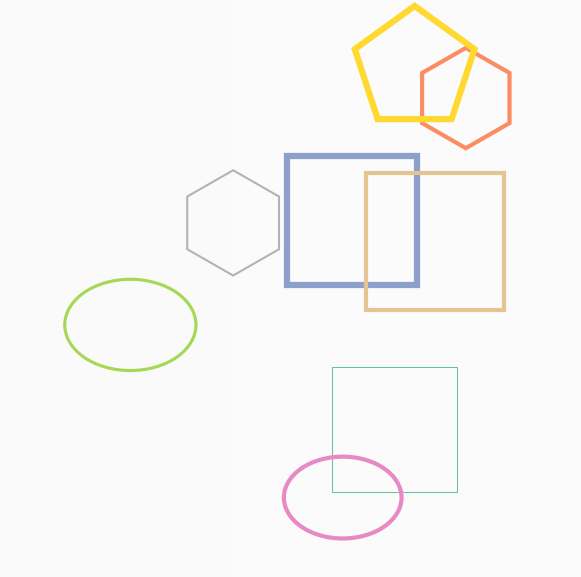[{"shape": "square", "thickness": 0.5, "radius": 0.54, "center": [0.679, 0.255]}, {"shape": "hexagon", "thickness": 2, "radius": 0.43, "center": [0.801, 0.829]}, {"shape": "square", "thickness": 3, "radius": 0.56, "center": [0.606, 0.618]}, {"shape": "oval", "thickness": 2, "radius": 0.51, "center": [0.59, 0.138]}, {"shape": "oval", "thickness": 1.5, "radius": 0.56, "center": [0.224, 0.436]}, {"shape": "pentagon", "thickness": 3, "radius": 0.54, "center": [0.713, 0.881]}, {"shape": "square", "thickness": 2, "radius": 0.59, "center": [0.749, 0.58]}, {"shape": "hexagon", "thickness": 1, "radius": 0.46, "center": [0.401, 0.613]}]